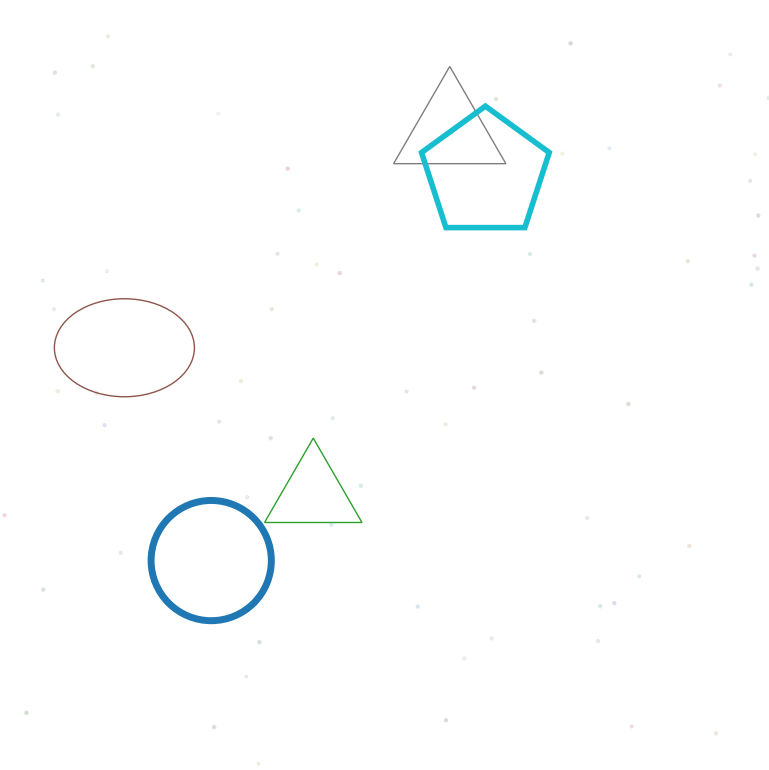[{"shape": "circle", "thickness": 2.5, "radius": 0.39, "center": [0.274, 0.272]}, {"shape": "triangle", "thickness": 0.5, "radius": 0.37, "center": [0.407, 0.358]}, {"shape": "oval", "thickness": 0.5, "radius": 0.45, "center": [0.162, 0.548]}, {"shape": "triangle", "thickness": 0.5, "radius": 0.42, "center": [0.584, 0.83]}, {"shape": "pentagon", "thickness": 2, "radius": 0.44, "center": [0.63, 0.775]}]